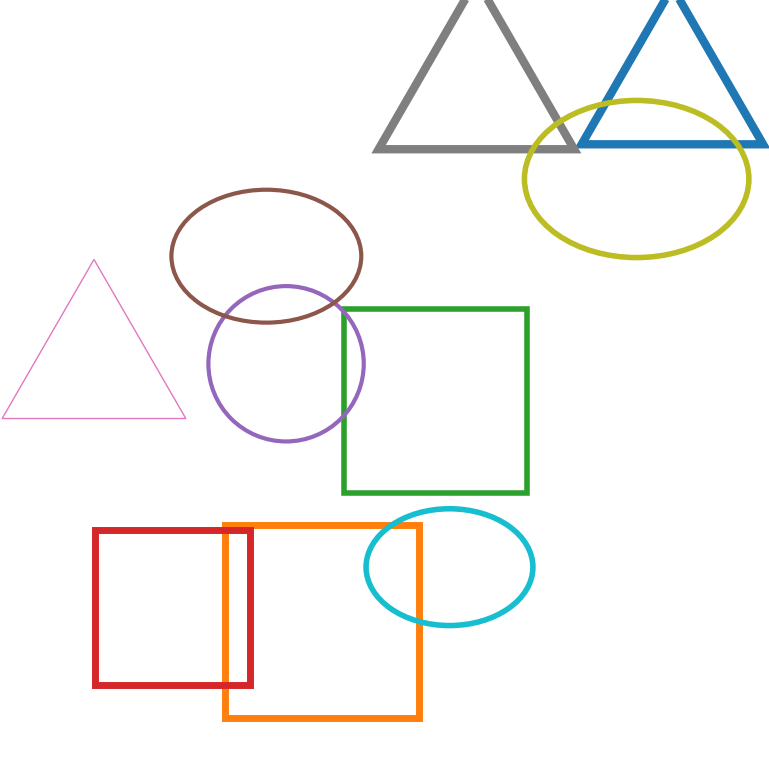[{"shape": "triangle", "thickness": 3, "radius": 0.68, "center": [0.873, 0.881]}, {"shape": "square", "thickness": 2.5, "radius": 0.63, "center": [0.418, 0.192]}, {"shape": "square", "thickness": 2, "radius": 0.6, "center": [0.565, 0.479]}, {"shape": "square", "thickness": 2.5, "radius": 0.5, "center": [0.225, 0.211]}, {"shape": "circle", "thickness": 1.5, "radius": 0.5, "center": [0.372, 0.528]}, {"shape": "oval", "thickness": 1.5, "radius": 0.62, "center": [0.346, 0.667]}, {"shape": "triangle", "thickness": 0.5, "radius": 0.69, "center": [0.122, 0.525]}, {"shape": "triangle", "thickness": 3, "radius": 0.73, "center": [0.619, 0.879]}, {"shape": "oval", "thickness": 2, "radius": 0.73, "center": [0.827, 0.768]}, {"shape": "oval", "thickness": 2, "radius": 0.54, "center": [0.584, 0.263]}]